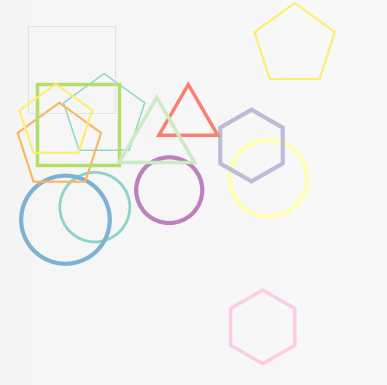[{"shape": "pentagon", "thickness": 1, "radius": 0.55, "center": [0.269, 0.699]}, {"shape": "circle", "thickness": 2, "radius": 0.45, "center": [0.245, 0.462]}, {"shape": "circle", "thickness": 3, "radius": 0.5, "center": [0.693, 0.537]}, {"shape": "hexagon", "thickness": 3, "radius": 0.47, "center": [0.649, 0.622]}, {"shape": "triangle", "thickness": 2.5, "radius": 0.44, "center": [0.486, 0.693]}, {"shape": "circle", "thickness": 3, "radius": 0.57, "center": [0.169, 0.429]}, {"shape": "pentagon", "thickness": 1.5, "radius": 0.57, "center": [0.153, 0.62]}, {"shape": "square", "thickness": 2.5, "radius": 0.53, "center": [0.201, 0.677]}, {"shape": "hexagon", "thickness": 2.5, "radius": 0.48, "center": [0.678, 0.151]}, {"shape": "square", "thickness": 0.5, "radius": 0.56, "center": [0.184, 0.82]}, {"shape": "circle", "thickness": 3, "radius": 0.43, "center": [0.437, 0.506]}, {"shape": "triangle", "thickness": 2.5, "radius": 0.56, "center": [0.405, 0.634]}, {"shape": "pentagon", "thickness": 1.5, "radius": 0.49, "center": [0.144, 0.683]}, {"shape": "pentagon", "thickness": 1.5, "radius": 0.55, "center": [0.76, 0.883]}]